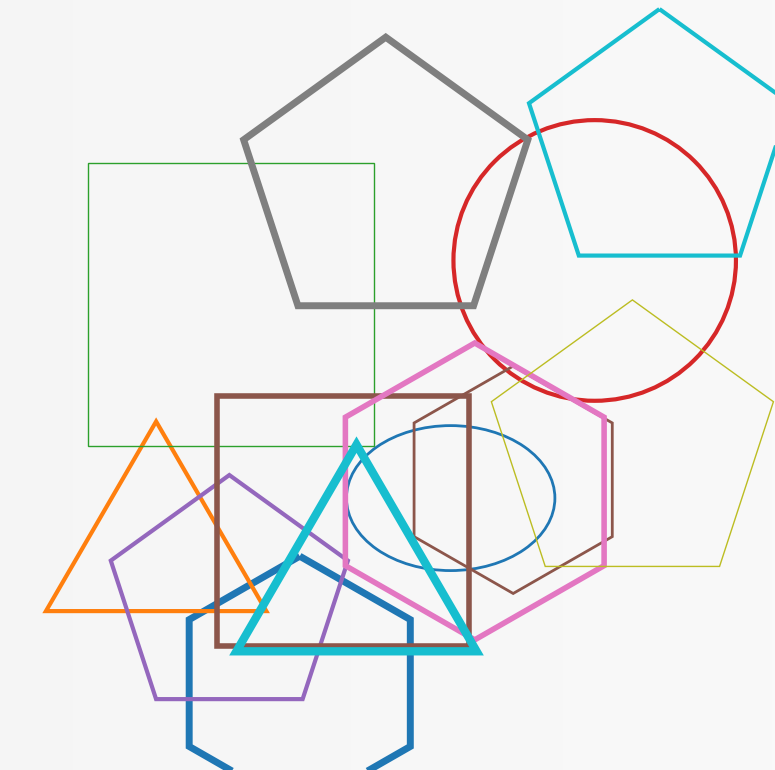[{"shape": "oval", "thickness": 1, "radius": 0.67, "center": [0.582, 0.353]}, {"shape": "hexagon", "thickness": 2.5, "radius": 0.82, "center": [0.387, 0.113]}, {"shape": "triangle", "thickness": 1.5, "radius": 0.82, "center": [0.201, 0.288]}, {"shape": "square", "thickness": 0.5, "radius": 0.92, "center": [0.298, 0.604]}, {"shape": "circle", "thickness": 1.5, "radius": 0.91, "center": [0.767, 0.662]}, {"shape": "pentagon", "thickness": 1.5, "radius": 0.8, "center": [0.296, 0.222]}, {"shape": "hexagon", "thickness": 1, "radius": 0.74, "center": [0.662, 0.377]}, {"shape": "square", "thickness": 2, "radius": 0.81, "center": [0.442, 0.323]}, {"shape": "hexagon", "thickness": 2, "radius": 0.96, "center": [0.613, 0.362]}, {"shape": "pentagon", "thickness": 2.5, "radius": 0.96, "center": [0.498, 0.759]}, {"shape": "pentagon", "thickness": 0.5, "radius": 0.96, "center": [0.816, 0.419]}, {"shape": "pentagon", "thickness": 1.5, "radius": 0.88, "center": [0.851, 0.811]}, {"shape": "triangle", "thickness": 3, "radius": 0.89, "center": [0.46, 0.244]}]